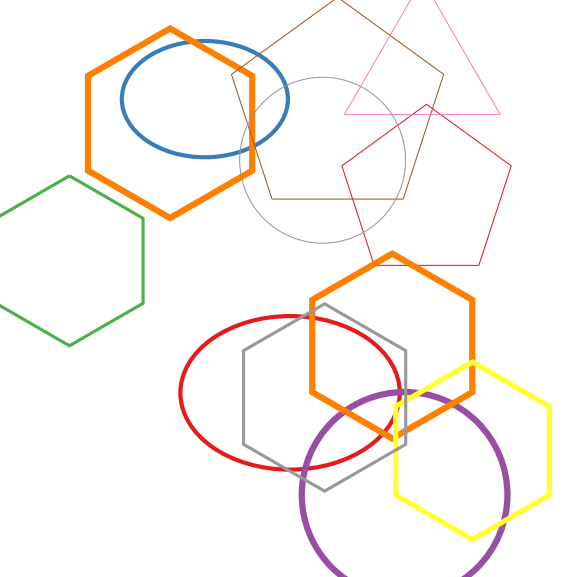[{"shape": "pentagon", "thickness": 0.5, "radius": 0.77, "center": [0.739, 0.664]}, {"shape": "oval", "thickness": 2, "radius": 0.95, "center": [0.502, 0.319]}, {"shape": "oval", "thickness": 2, "radius": 0.72, "center": [0.355, 0.827]}, {"shape": "hexagon", "thickness": 1.5, "radius": 0.74, "center": [0.12, 0.548]}, {"shape": "circle", "thickness": 3, "radius": 0.89, "center": [0.701, 0.142]}, {"shape": "hexagon", "thickness": 3, "radius": 0.8, "center": [0.679, 0.4]}, {"shape": "hexagon", "thickness": 3, "radius": 0.82, "center": [0.295, 0.786]}, {"shape": "hexagon", "thickness": 2.5, "radius": 0.77, "center": [0.818, 0.219]}, {"shape": "pentagon", "thickness": 0.5, "radius": 0.97, "center": [0.585, 0.811]}, {"shape": "triangle", "thickness": 0.5, "radius": 0.78, "center": [0.731, 0.879]}, {"shape": "circle", "thickness": 0.5, "radius": 0.72, "center": [0.559, 0.722]}, {"shape": "hexagon", "thickness": 1.5, "radius": 0.81, "center": [0.562, 0.311]}]